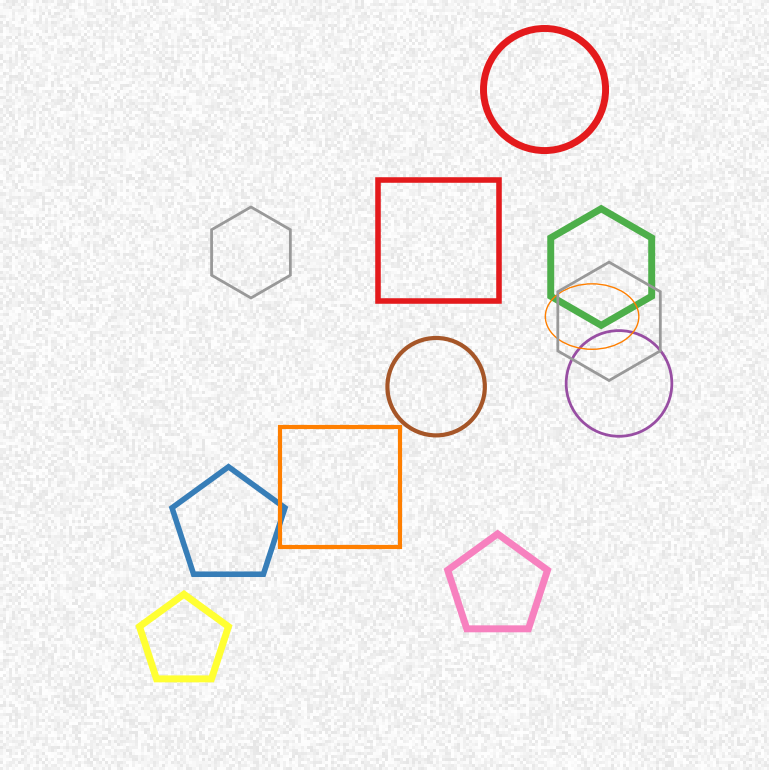[{"shape": "circle", "thickness": 2.5, "radius": 0.4, "center": [0.707, 0.884]}, {"shape": "square", "thickness": 2, "radius": 0.39, "center": [0.569, 0.688]}, {"shape": "pentagon", "thickness": 2, "radius": 0.39, "center": [0.297, 0.317]}, {"shape": "hexagon", "thickness": 2.5, "radius": 0.38, "center": [0.781, 0.653]}, {"shape": "circle", "thickness": 1, "radius": 0.34, "center": [0.804, 0.502]}, {"shape": "square", "thickness": 1.5, "radius": 0.39, "center": [0.442, 0.368]}, {"shape": "oval", "thickness": 0.5, "radius": 0.3, "center": [0.769, 0.589]}, {"shape": "pentagon", "thickness": 2.5, "radius": 0.3, "center": [0.239, 0.167]}, {"shape": "circle", "thickness": 1.5, "radius": 0.32, "center": [0.566, 0.498]}, {"shape": "pentagon", "thickness": 2.5, "radius": 0.34, "center": [0.646, 0.238]}, {"shape": "hexagon", "thickness": 1, "radius": 0.38, "center": [0.791, 0.583]}, {"shape": "hexagon", "thickness": 1, "radius": 0.3, "center": [0.326, 0.672]}]